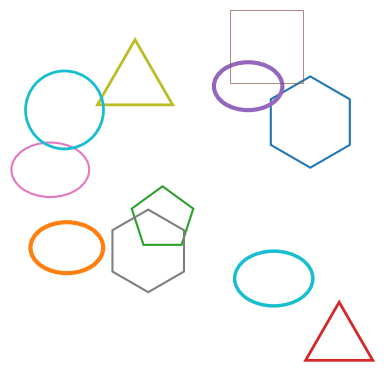[{"shape": "hexagon", "thickness": 1.5, "radius": 0.59, "center": [0.806, 0.683]}, {"shape": "oval", "thickness": 3, "radius": 0.47, "center": [0.174, 0.357]}, {"shape": "pentagon", "thickness": 1.5, "radius": 0.42, "center": [0.422, 0.432]}, {"shape": "triangle", "thickness": 2, "radius": 0.5, "center": [0.881, 0.114]}, {"shape": "oval", "thickness": 3, "radius": 0.44, "center": [0.645, 0.776]}, {"shape": "square", "thickness": 0.5, "radius": 0.47, "center": [0.692, 0.88]}, {"shape": "oval", "thickness": 1.5, "radius": 0.5, "center": [0.131, 0.559]}, {"shape": "hexagon", "thickness": 1.5, "radius": 0.54, "center": [0.385, 0.348]}, {"shape": "triangle", "thickness": 2, "radius": 0.56, "center": [0.351, 0.784]}, {"shape": "oval", "thickness": 2.5, "radius": 0.51, "center": [0.711, 0.277]}, {"shape": "circle", "thickness": 2, "radius": 0.51, "center": [0.168, 0.714]}]